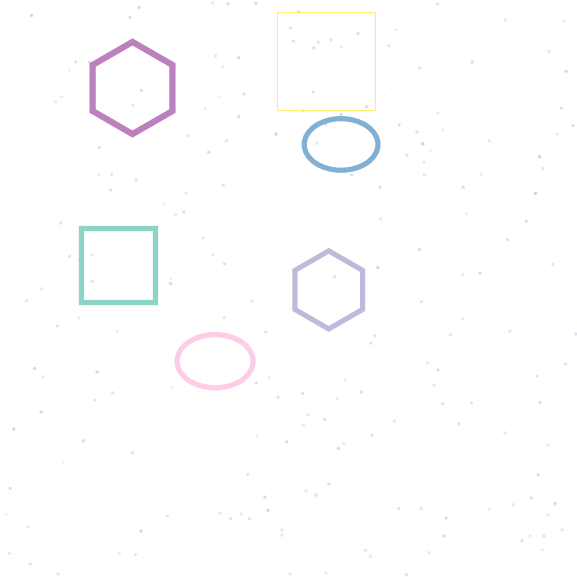[{"shape": "square", "thickness": 2.5, "radius": 0.32, "center": [0.204, 0.54]}, {"shape": "hexagon", "thickness": 2.5, "radius": 0.34, "center": [0.569, 0.497]}, {"shape": "oval", "thickness": 2.5, "radius": 0.32, "center": [0.591, 0.749]}, {"shape": "oval", "thickness": 2.5, "radius": 0.33, "center": [0.373, 0.374]}, {"shape": "hexagon", "thickness": 3, "radius": 0.4, "center": [0.229, 0.847]}, {"shape": "square", "thickness": 0.5, "radius": 0.42, "center": [0.565, 0.894]}]